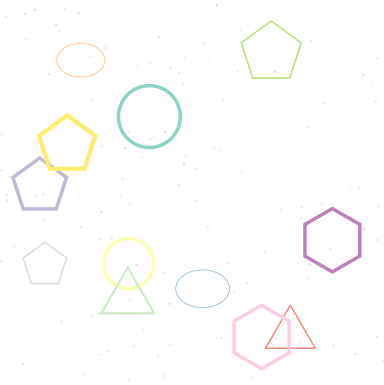[{"shape": "circle", "thickness": 2.5, "radius": 0.4, "center": [0.388, 0.697]}, {"shape": "circle", "thickness": 2.5, "radius": 0.33, "center": [0.334, 0.315]}, {"shape": "pentagon", "thickness": 2.5, "radius": 0.37, "center": [0.103, 0.517]}, {"shape": "triangle", "thickness": 1, "radius": 0.37, "center": [0.754, 0.133]}, {"shape": "oval", "thickness": 0.5, "radius": 0.35, "center": [0.526, 0.25]}, {"shape": "oval", "thickness": 0.5, "radius": 0.31, "center": [0.21, 0.844]}, {"shape": "pentagon", "thickness": 1, "radius": 0.41, "center": [0.704, 0.863]}, {"shape": "hexagon", "thickness": 2.5, "radius": 0.41, "center": [0.679, 0.125]}, {"shape": "pentagon", "thickness": 1, "radius": 0.3, "center": [0.117, 0.311]}, {"shape": "hexagon", "thickness": 2.5, "radius": 0.41, "center": [0.863, 0.376]}, {"shape": "triangle", "thickness": 1.5, "radius": 0.4, "center": [0.332, 0.226]}, {"shape": "pentagon", "thickness": 3, "radius": 0.38, "center": [0.174, 0.624]}]